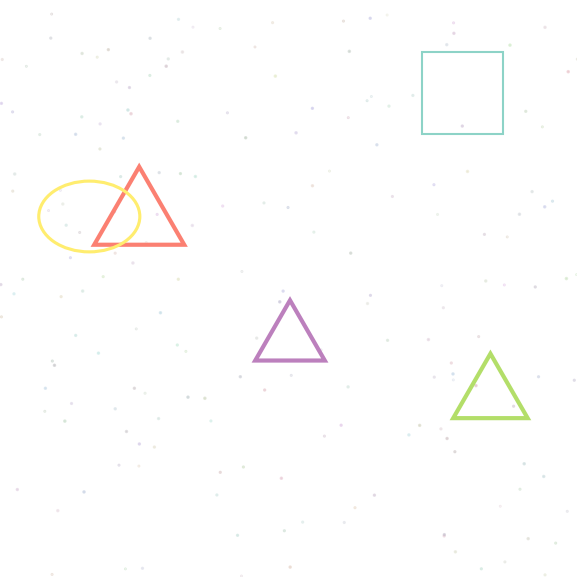[{"shape": "square", "thickness": 1, "radius": 0.35, "center": [0.801, 0.838]}, {"shape": "triangle", "thickness": 2, "radius": 0.45, "center": [0.241, 0.62]}, {"shape": "triangle", "thickness": 2, "radius": 0.37, "center": [0.849, 0.312]}, {"shape": "triangle", "thickness": 2, "radius": 0.35, "center": [0.502, 0.41]}, {"shape": "oval", "thickness": 1.5, "radius": 0.44, "center": [0.155, 0.624]}]